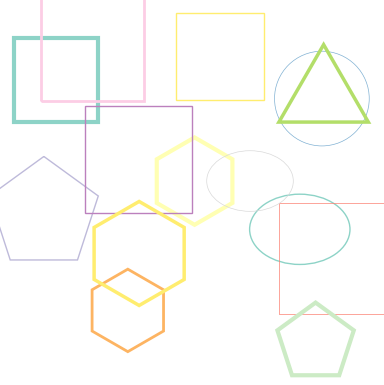[{"shape": "oval", "thickness": 1, "radius": 0.65, "center": [0.779, 0.404]}, {"shape": "square", "thickness": 3, "radius": 0.54, "center": [0.146, 0.792]}, {"shape": "hexagon", "thickness": 3, "radius": 0.57, "center": [0.505, 0.53]}, {"shape": "pentagon", "thickness": 1, "radius": 0.74, "center": [0.114, 0.445]}, {"shape": "square", "thickness": 0.5, "radius": 0.72, "center": [0.867, 0.328]}, {"shape": "circle", "thickness": 0.5, "radius": 0.62, "center": [0.836, 0.744]}, {"shape": "hexagon", "thickness": 2, "radius": 0.54, "center": [0.332, 0.194]}, {"shape": "triangle", "thickness": 2.5, "radius": 0.67, "center": [0.841, 0.75]}, {"shape": "square", "thickness": 2, "radius": 0.67, "center": [0.24, 0.871]}, {"shape": "oval", "thickness": 0.5, "radius": 0.56, "center": [0.649, 0.53]}, {"shape": "square", "thickness": 1, "radius": 0.69, "center": [0.36, 0.586]}, {"shape": "pentagon", "thickness": 3, "radius": 0.52, "center": [0.82, 0.11]}, {"shape": "square", "thickness": 1, "radius": 0.57, "center": [0.572, 0.853]}, {"shape": "hexagon", "thickness": 2.5, "radius": 0.68, "center": [0.361, 0.342]}]